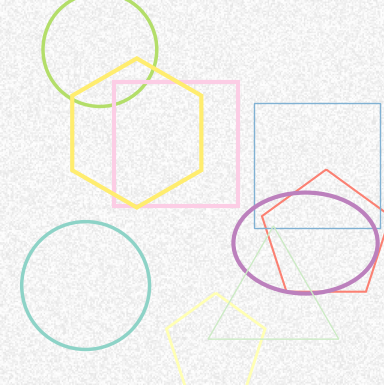[{"shape": "circle", "thickness": 2.5, "radius": 0.83, "center": [0.222, 0.258]}, {"shape": "pentagon", "thickness": 2, "radius": 0.67, "center": [0.56, 0.104]}, {"shape": "pentagon", "thickness": 1.5, "radius": 0.88, "center": [0.847, 0.384]}, {"shape": "square", "thickness": 1, "radius": 0.81, "center": [0.823, 0.571]}, {"shape": "circle", "thickness": 2.5, "radius": 0.74, "center": [0.259, 0.871]}, {"shape": "square", "thickness": 3, "radius": 0.81, "center": [0.458, 0.625]}, {"shape": "oval", "thickness": 3, "radius": 0.94, "center": [0.794, 0.369]}, {"shape": "triangle", "thickness": 1, "radius": 0.98, "center": [0.71, 0.217]}, {"shape": "hexagon", "thickness": 3, "radius": 0.97, "center": [0.355, 0.655]}]